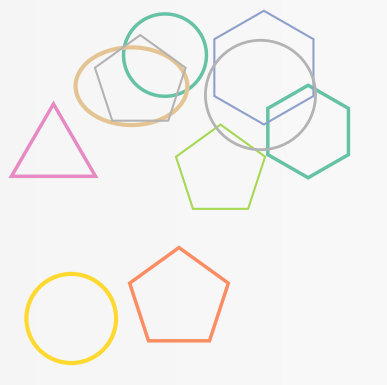[{"shape": "circle", "thickness": 2.5, "radius": 0.53, "center": [0.426, 0.857]}, {"shape": "hexagon", "thickness": 2.5, "radius": 0.6, "center": [0.795, 0.658]}, {"shape": "pentagon", "thickness": 2.5, "radius": 0.67, "center": [0.462, 0.223]}, {"shape": "hexagon", "thickness": 1.5, "radius": 0.74, "center": [0.681, 0.824]}, {"shape": "triangle", "thickness": 2.5, "radius": 0.63, "center": [0.138, 0.605]}, {"shape": "pentagon", "thickness": 1.5, "radius": 0.6, "center": [0.569, 0.555]}, {"shape": "circle", "thickness": 3, "radius": 0.58, "center": [0.184, 0.173]}, {"shape": "oval", "thickness": 3, "radius": 0.72, "center": [0.339, 0.776]}, {"shape": "pentagon", "thickness": 1.5, "radius": 0.61, "center": [0.362, 0.786]}, {"shape": "circle", "thickness": 2, "radius": 0.71, "center": [0.672, 0.753]}]